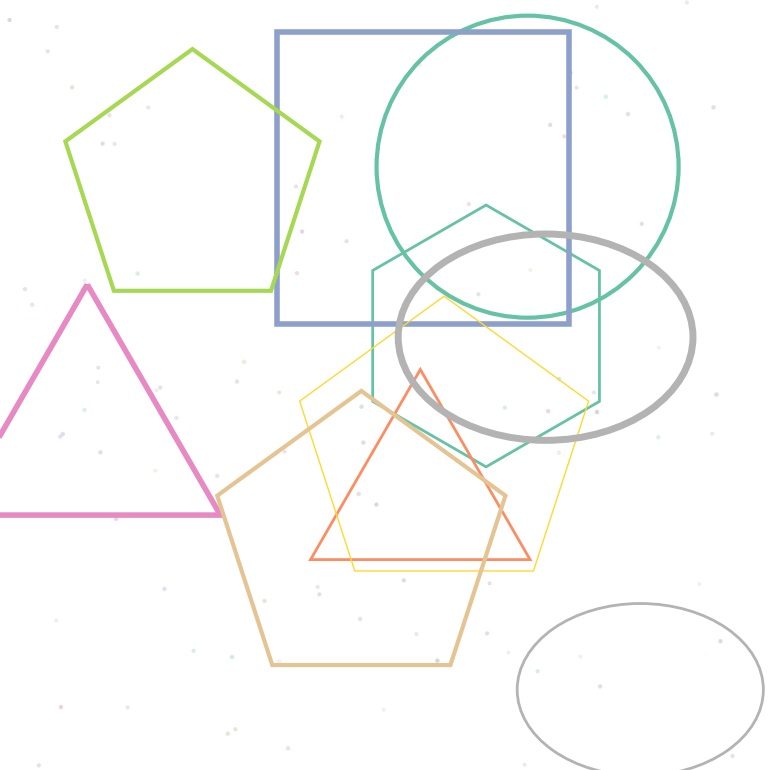[{"shape": "hexagon", "thickness": 1, "radius": 0.85, "center": [0.631, 0.564]}, {"shape": "circle", "thickness": 1.5, "radius": 0.98, "center": [0.685, 0.784]}, {"shape": "triangle", "thickness": 1, "radius": 0.82, "center": [0.546, 0.356]}, {"shape": "square", "thickness": 2, "radius": 0.95, "center": [0.549, 0.769]}, {"shape": "triangle", "thickness": 2, "radius": 1.0, "center": [0.113, 0.431]}, {"shape": "pentagon", "thickness": 1.5, "radius": 0.87, "center": [0.25, 0.763]}, {"shape": "pentagon", "thickness": 0.5, "radius": 0.99, "center": [0.577, 0.418]}, {"shape": "pentagon", "thickness": 1.5, "radius": 0.98, "center": [0.469, 0.295]}, {"shape": "oval", "thickness": 1, "radius": 0.8, "center": [0.832, 0.104]}, {"shape": "oval", "thickness": 2.5, "radius": 0.96, "center": [0.709, 0.562]}]